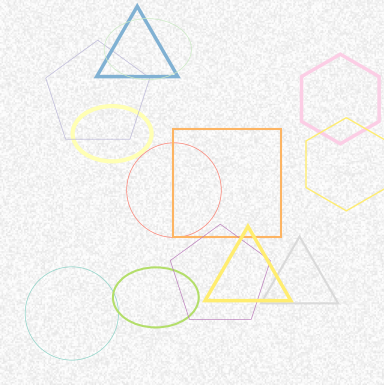[{"shape": "circle", "thickness": 0.5, "radius": 0.61, "center": [0.187, 0.186]}, {"shape": "oval", "thickness": 3, "radius": 0.51, "center": [0.291, 0.653]}, {"shape": "pentagon", "thickness": 0.5, "radius": 0.71, "center": [0.254, 0.753]}, {"shape": "circle", "thickness": 0.5, "radius": 0.61, "center": [0.452, 0.506]}, {"shape": "triangle", "thickness": 2.5, "radius": 0.61, "center": [0.357, 0.862]}, {"shape": "square", "thickness": 1.5, "radius": 0.7, "center": [0.59, 0.524]}, {"shape": "oval", "thickness": 1.5, "radius": 0.56, "center": [0.405, 0.228]}, {"shape": "hexagon", "thickness": 2.5, "radius": 0.58, "center": [0.884, 0.743]}, {"shape": "triangle", "thickness": 1.5, "radius": 0.58, "center": [0.778, 0.27]}, {"shape": "pentagon", "thickness": 0.5, "radius": 0.68, "center": [0.572, 0.281]}, {"shape": "oval", "thickness": 0.5, "radius": 0.57, "center": [0.384, 0.872]}, {"shape": "hexagon", "thickness": 1, "radius": 0.61, "center": [0.9, 0.573]}, {"shape": "triangle", "thickness": 2.5, "radius": 0.64, "center": [0.644, 0.283]}]